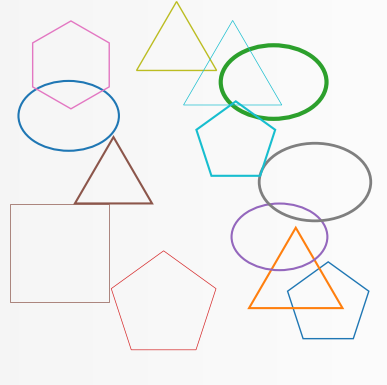[{"shape": "oval", "thickness": 1.5, "radius": 0.65, "center": [0.177, 0.699]}, {"shape": "pentagon", "thickness": 1, "radius": 0.55, "center": [0.847, 0.21]}, {"shape": "triangle", "thickness": 1.5, "radius": 0.7, "center": [0.763, 0.269]}, {"shape": "oval", "thickness": 3, "radius": 0.68, "center": [0.706, 0.787]}, {"shape": "pentagon", "thickness": 0.5, "radius": 0.71, "center": [0.422, 0.206]}, {"shape": "oval", "thickness": 1.5, "radius": 0.62, "center": [0.721, 0.385]}, {"shape": "triangle", "thickness": 1.5, "radius": 0.57, "center": [0.293, 0.529]}, {"shape": "square", "thickness": 0.5, "radius": 0.64, "center": [0.154, 0.343]}, {"shape": "hexagon", "thickness": 1, "radius": 0.57, "center": [0.183, 0.831]}, {"shape": "oval", "thickness": 2, "radius": 0.72, "center": [0.813, 0.527]}, {"shape": "triangle", "thickness": 1, "radius": 0.6, "center": [0.456, 0.877]}, {"shape": "pentagon", "thickness": 1.5, "radius": 0.53, "center": [0.608, 0.63]}, {"shape": "triangle", "thickness": 0.5, "radius": 0.73, "center": [0.6, 0.801]}]